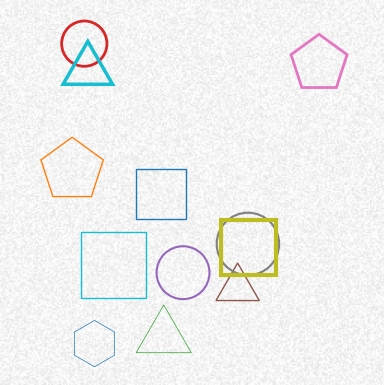[{"shape": "square", "thickness": 1, "radius": 0.32, "center": [0.418, 0.497]}, {"shape": "hexagon", "thickness": 0.5, "radius": 0.3, "center": [0.245, 0.108]}, {"shape": "pentagon", "thickness": 1, "radius": 0.43, "center": [0.187, 0.558]}, {"shape": "triangle", "thickness": 0.5, "radius": 0.41, "center": [0.425, 0.125]}, {"shape": "circle", "thickness": 2, "radius": 0.29, "center": [0.219, 0.887]}, {"shape": "circle", "thickness": 1.5, "radius": 0.34, "center": [0.475, 0.292]}, {"shape": "triangle", "thickness": 1, "radius": 0.32, "center": [0.617, 0.252]}, {"shape": "pentagon", "thickness": 2, "radius": 0.38, "center": [0.829, 0.834]}, {"shape": "circle", "thickness": 1.5, "radius": 0.41, "center": [0.644, 0.366]}, {"shape": "square", "thickness": 3, "radius": 0.36, "center": [0.646, 0.356]}, {"shape": "triangle", "thickness": 2.5, "radius": 0.37, "center": [0.228, 0.818]}, {"shape": "square", "thickness": 1, "radius": 0.43, "center": [0.295, 0.312]}]